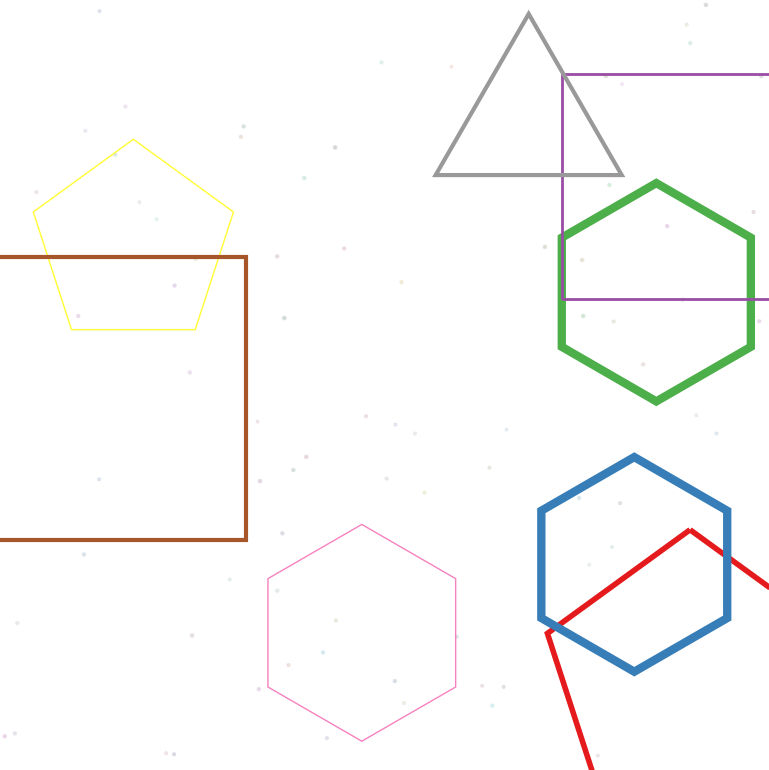[{"shape": "pentagon", "thickness": 2, "radius": 0.97, "center": [0.896, 0.117]}, {"shape": "hexagon", "thickness": 3, "radius": 0.7, "center": [0.824, 0.267]}, {"shape": "hexagon", "thickness": 3, "radius": 0.71, "center": [0.852, 0.62]}, {"shape": "square", "thickness": 1, "radius": 0.73, "center": [0.876, 0.758]}, {"shape": "pentagon", "thickness": 0.5, "radius": 0.68, "center": [0.173, 0.682]}, {"shape": "square", "thickness": 1.5, "radius": 0.92, "center": [0.135, 0.482]}, {"shape": "hexagon", "thickness": 0.5, "radius": 0.7, "center": [0.47, 0.178]}, {"shape": "triangle", "thickness": 1.5, "radius": 0.7, "center": [0.687, 0.842]}]